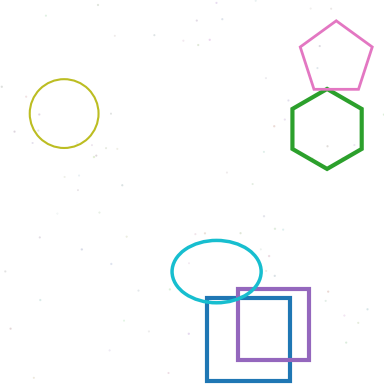[{"shape": "square", "thickness": 3, "radius": 0.54, "center": [0.647, 0.117]}, {"shape": "hexagon", "thickness": 3, "radius": 0.52, "center": [0.85, 0.665]}, {"shape": "square", "thickness": 3, "radius": 0.46, "center": [0.71, 0.156]}, {"shape": "pentagon", "thickness": 2, "radius": 0.49, "center": [0.873, 0.848]}, {"shape": "circle", "thickness": 1.5, "radius": 0.45, "center": [0.167, 0.705]}, {"shape": "oval", "thickness": 2.5, "radius": 0.58, "center": [0.563, 0.295]}]